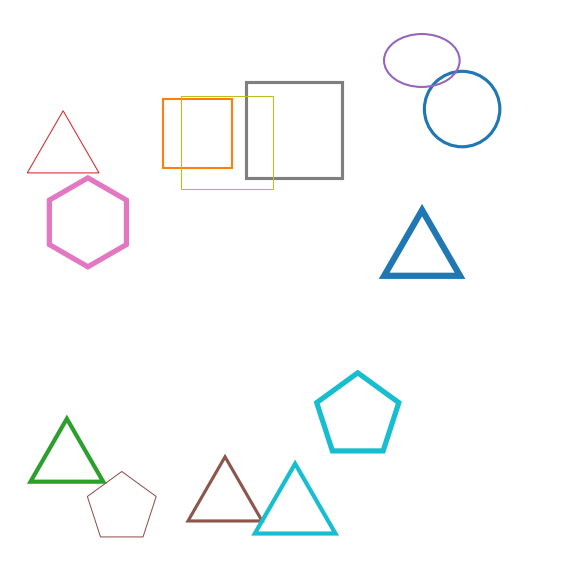[{"shape": "triangle", "thickness": 3, "radius": 0.38, "center": [0.731, 0.559]}, {"shape": "circle", "thickness": 1.5, "radius": 0.33, "center": [0.8, 0.81]}, {"shape": "square", "thickness": 1, "radius": 0.3, "center": [0.342, 0.768]}, {"shape": "triangle", "thickness": 2, "radius": 0.36, "center": [0.116, 0.201]}, {"shape": "triangle", "thickness": 0.5, "radius": 0.36, "center": [0.109, 0.736]}, {"shape": "oval", "thickness": 1, "radius": 0.33, "center": [0.73, 0.894]}, {"shape": "triangle", "thickness": 1.5, "radius": 0.37, "center": [0.39, 0.134]}, {"shape": "pentagon", "thickness": 0.5, "radius": 0.31, "center": [0.211, 0.12]}, {"shape": "hexagon", "thickness": 2.5, "radius": 0.39, "center": [0.152, 0.614]}, {"shape": "square", "thickness": 1.5, "radius": 0.41, "center": [0.51, 0.774]}, {"shape": "square", "thickness": 0.5, "radius": 0.4, "center": [0.393, 0.753]}, {"shape": "triangle", "thickness": 2, "radius": 0.4, "center": [0.511, 0.116]}, {"shape": "pentagon", "thickness": 2.5, "radius": 0.37, "center": [0.619, 0.279]}]